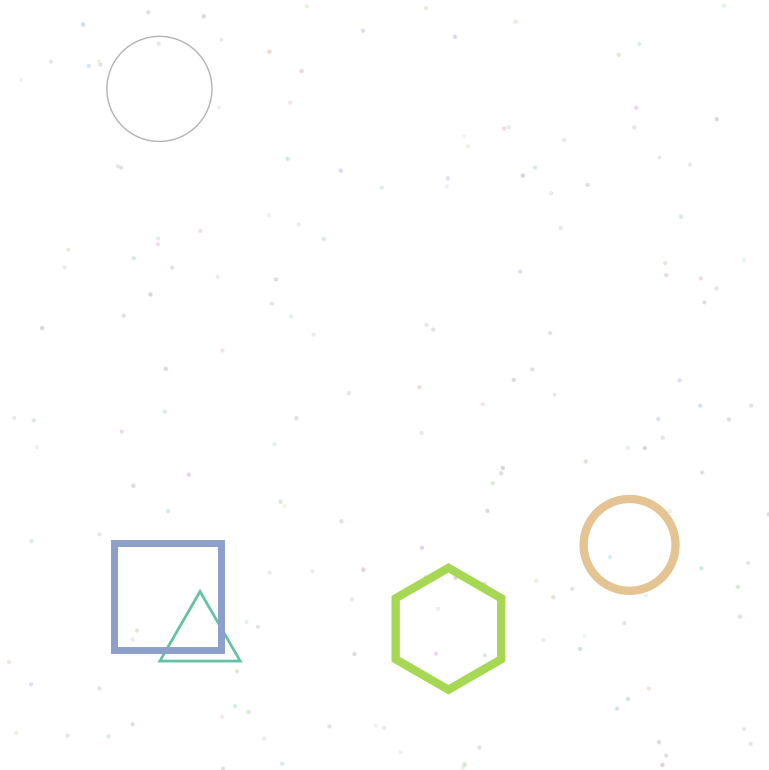[{"shape": "triangle", "thickness": 1, "radius": 0.3, "center": [0.26, 0.172]}, {"shape": "square", "thickness": 2.5, "radius": 0.35, "center": [0.218, 0.226]}, {"shape": "hexagon", "thickness": 3, "radius": 0.4, "center": [0.582, 0.183]}, {"shape": "circle", "thickness": 3, "radius": 0.3, "center": [0.818, 0.292]}, {"shape": "circle", "thickness": 0.5, "radius": 0.34, "center": [0.207, 0.885]}]